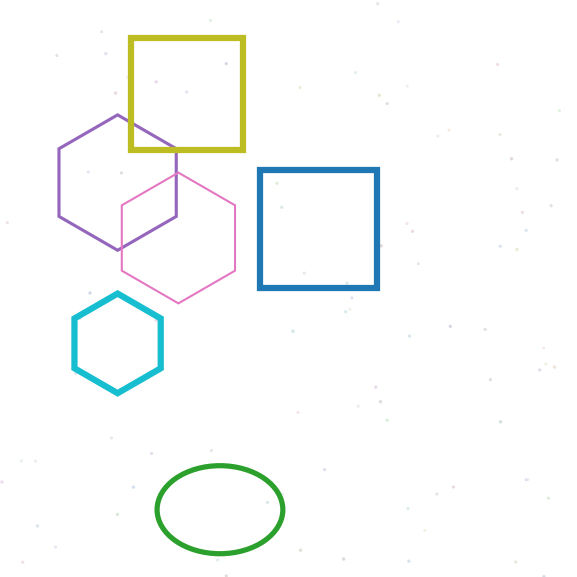[{"shape": "square", "thickness": 3, "radius": 0.51, "center": [0.552, 0.603]}, {"shape": "oval", "thickness": 2.5, "radius": 0.54, "center": [0.381, 0.117]}, {"shape": "hexagon", "thickness": 1.5, "radius": 0.59, "center": [0.204, 0.683]}, {"shape": "hexagon", "thickness": 1, "radius": 0.57, "center": [0.309, 0.587]}, {"shape": "square", "thickness": 3, "radius": 0.49, "center": [0.324, 0.836]}, {"shape": "hexagon", "thickness": 3, "radius": 0.43, "center": [0.204, 0.405]}]